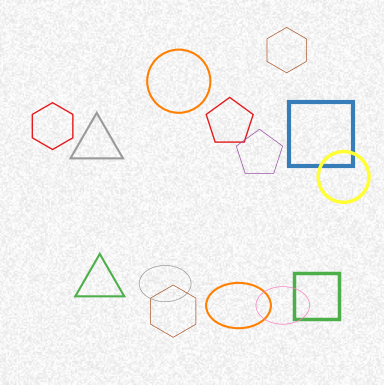[{"shape": "hexagon", "thickness": 1, "radius": 0.3, "center": [0.137, 0.672]}, {"shape": "pentagon", "thickness": 1, "radius": 0.32, "center": [0.597, 0.683]}, {"shape": "square", "thickness": 3, "radius": 0.41, "center": [0.834, 0.652]}, {"shape": "triangle", "thickness": 1.5, "radius": 0.37, "center": [0.259, 0.267]}, {"shape": "square", "thickness": 2.5, "radius": 0.3, "center": [0.822, 0.231]}, {"shape": "pentagon", "thickness": 0.5, "radius": 0.32, "center": [0.674, 0.601]}, {"shape": "circle", "thickness": 1.5, "radius": 0.41, "center": [0.464, 0.789]}, {"shape": "oval", "thickness": 1.5, "radius": 0.42, "center": [0.62, 0.206]}, {"shape": "circle", "thickness": 2.5, "radius": 0.33, "center": [0.893, 0.54]}, {"shape": "hexagon", "thickness": 0.5, "radius": 0.34, "center": [0.45, 0.192]}, {"shape": "hexagon", "thickness": 0.5, "radius": 0.29, "center": [0.745, 0.87]}, {"shape": "oval", "thickness": 0.5, "radius": 0.35, "center": [0.735, 0.207]}, {"shape": "oval", "thickness": 0.5, "radius": 0.34, "center": [0.429, 0.263]}, {"shape": "triangle", "thickness": 1.5, "radius": 0.39, "center": [0.251, 0.628]}]